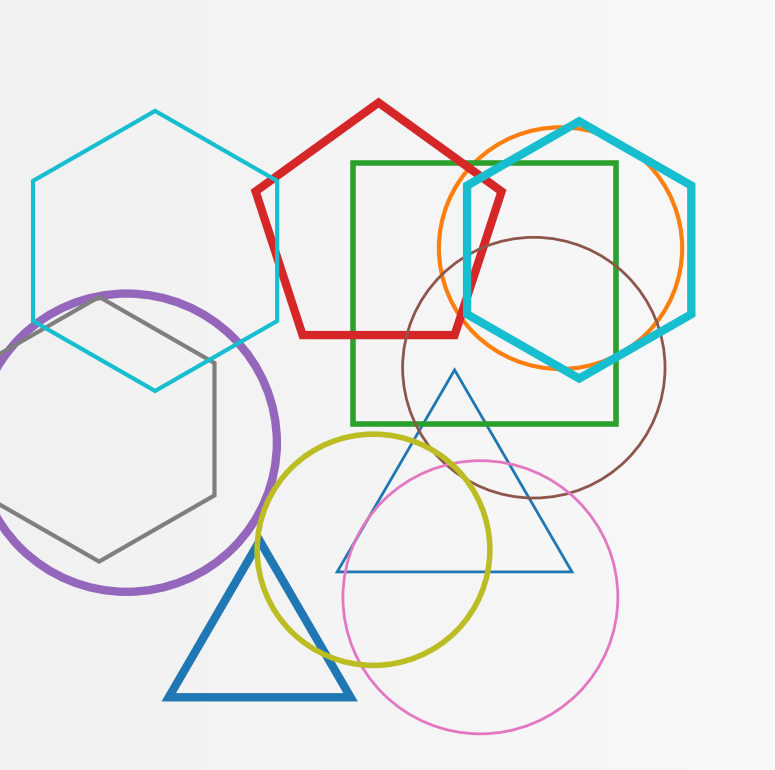[{"shape": "triangle", "thickness": 1, "radius": 0.87, "center": [0.587, 0.345]}, {"shape": "triangle", "thickness": 3, "radius": 0.68, "center": [0.335, 0.162]}, {"shape": "circle", "thickness": 1.5, "radius": 0.78, "center": [0.723, 0.678]}, {"shape": "square", "thickness": 2, "radius": 0.85, "center": [0.625, 0.619]}, {"shape": "pentagon", "thickness": 3, "radius": 0.83, "center": [0.488, 0.7]}, {"shape": "circle", "thickness": 3, "radius": 0.97, "center": [0.164, 0.425]}, {"shape": "circle", "thickness": 1, "radius": 0.85, "center": [0.689, 0.522]}, {"shape": "circle", "thickness": 1, "radius": 0.89, "center": [0.62, 0.224]}, {"shape": "hexagon", "thickness": 1.5, "radius": 0.86, "center": [0.128, 0.443]}, {"shape": "circle", "thickness": 2, "radius": 0.75, "center": [0.482, 0.286]}, {"shape": "hexagon", "thickness": 1.5, "radius": 0.91, "center": [0.2, 0.674]}, {"shape": "hexagon", "thickness": 3, "radius": 0.84, "center": [0.747, 0.675]}]